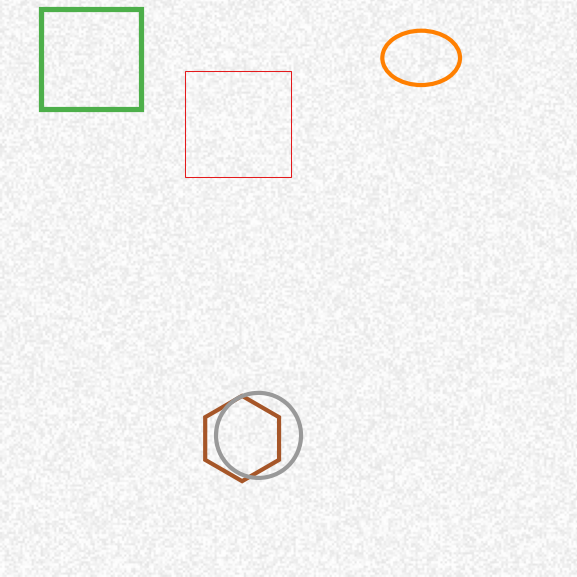[{"shape": "square", "thickness": 0.5, "radius": 0.46, "center": [0.412, 0.785]}, {"shape": "square", "thickness": 2.5, "radius": 0.44, "center": [0.157, 0.897]}, {"shape": "oval", "thickness": 2, "radius": 0.34, "center": [0.729, 0.899]}, {"shape": "hexagon", "thickness": 2, "radius": 0.37, "center": [0.419, 0.24]}, {"shape": "circle", "thickness": 2, "radius": 0.37, "center": [0.448, 0.245]}]